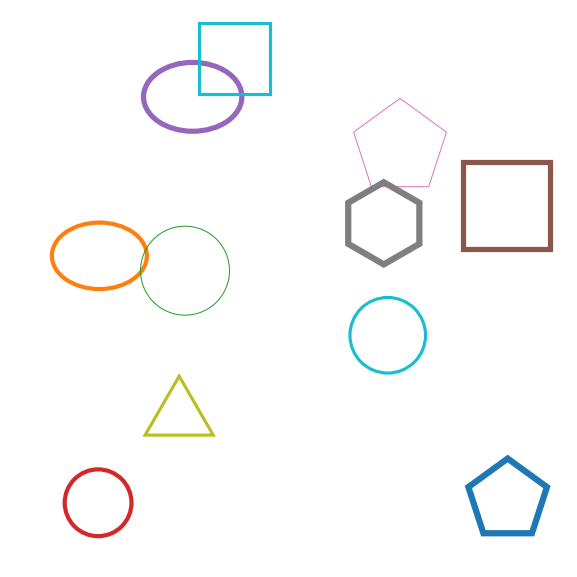[{"shape": "pentagon", "thickness": 3, "radius": 0.36, "center": [0.879, 0.134]}, {"shape": "oval", "thickness": 2, "radius": 0.41, "center": [0.172, 0.556]}, {"shape": "circle", "thickness": 0.5, "radius": 0.39, "center": [0.32, 0.53]}, {"shape": "circle", "thickness": 2, "radius": 0.29, "center": [0.17, 0.129]}, {"shape": "oval", "thickness": 2.5, "radius": 0.43, "center": [0.334, 0.831]}, {"shape": "square", "thickness": 2.5, "radius": 0.38, "center": [0.877, 0.644]}, {"shape": "pentagon", "thickness": 0.5, "radius": 0.42, "center": [0.693, 0.744]}, {"shape": "hexagon", "thickness": 3, "radius": 0.36, "center": [0.665, 0.612]}, {"shape": "triangle", "thickness": 1.5, "radius": 0.34, "center": [0.31, 0.28]}, {"shape": "square", "thickness": 1.5, "radius": 0.31, "center": [0.406, 0.898]}, {"shape": "circle", "thickness": 1.5, "radius": 0.33, "center": [0.671, 0.419]}]